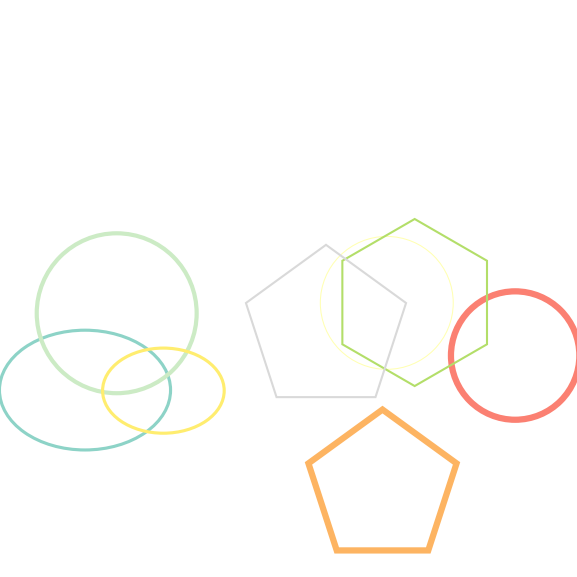[{"shape": "oval", "thickness": 1.5, "radius": 0.74, "center": [0.147, 0.324]}, {"shape": "circle", "thickness": 0.5, "radius": 0.58, "center": [0.67, 0.475]}, {"shape": "circle", "thickness": 3, "radius": 0.56, "center": [0.892, 0.383]}, {"shape": "pentagon", "thickness": 3, "radius": 0.67, "center": [0.662, 0.155]}, {"shape": "hexagon", "thickness": 1, "radius": 0.72, "center": [0.718, 0.475]}, {"shape": "pentagon", "thickness": 1, "radius": 0.73, "center": [0.565, 0.429]}, {"shape": "circle", "thickness": 2, "radius": 0.69, "center": [0.202, 0.457]}, {"shape": "oval", "thickness": 1.5, "radius": 0.53, "center": [0.283, 0.323]}]